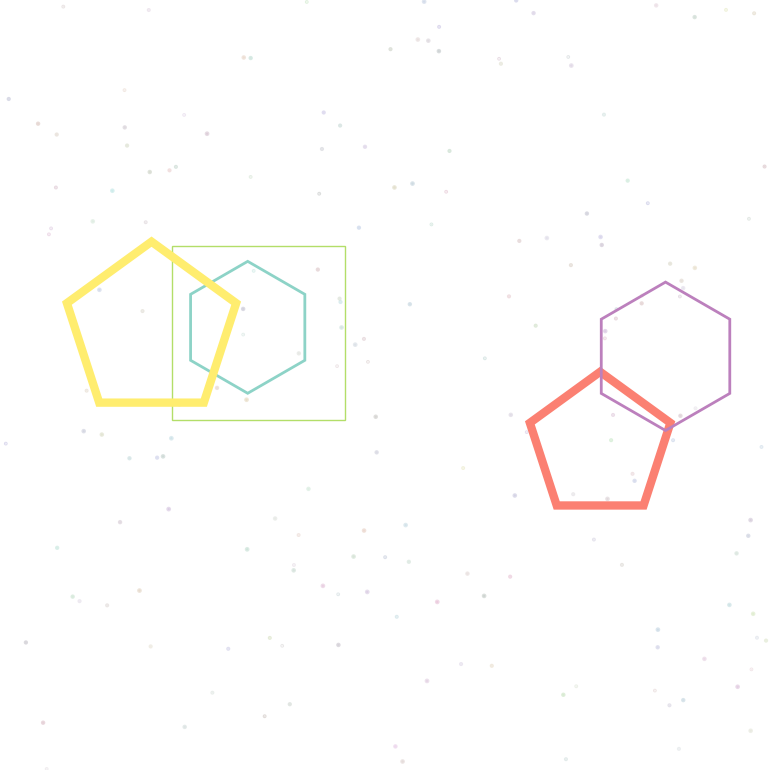[{"shape": "hexagon", "thickness": 1, "radius": 0.43, "center": [0.322, 0.575]}, {"shape": "pentagon", "thickness": 3, "radius": 0.48, "center": [0.779, 0.421]}, {"shape": "square", "thickness": 0.5, "radius": 0.56, "center": [0.336, 0.567]}, {"shape": "hexagon", "thickness": 1, "radius": 0.48, "center": [0.864, 0.537]}, {"shape": "pentagon", "thickness": 3, "radius": 0.58, "center": [0.197, 0.571]}]